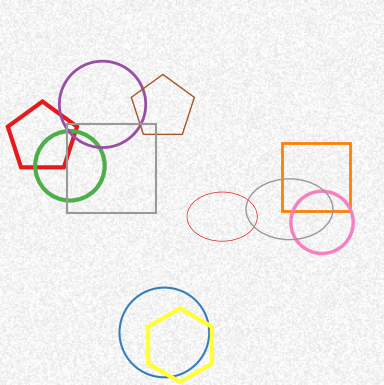[{"shape": "pentagon", "thickness": 3, "radius": 0.47, "center": [0.11, 0.642]}, {"shape": "oval", "thickness": 0.5, "radius": 0.46, "center": [0.577, 0.437]}, {"shape": "circle", "thickness": 1.5, "radius": 0.58, "center": [0.427, 0.136]}, {"shape": "circle", "thickness": 3, "radius": 0.45, "center": [0.182, 0.569]}, {"shape": "circle", "thickness": 2, "radius": 0.56, "center": [0.266, 0.729]}, {"shape": "square", "thickness": 2, "radius": 0.44, "center": [0.82, 0.54]}, {"shape": "hexagon", "thickness": 3, "radius": 0.48, "center": [0.468, 0.103]}, {"shape": "pentagon", "thickness": 1, "radius": 0.43, "center": [0.423, 0.721]}, {"shape": "circle", "thickness": 2.5, "radius": 0.4, "center": [0.836, 0.422]}, {"shape": "oval", "thickness": 1, "radius": 0.56, "center": [0.752, 0.457]}, {"shape": "square", "thickness": 1.5, "radius": 0.58, "center": [0.288, 0.563]}]